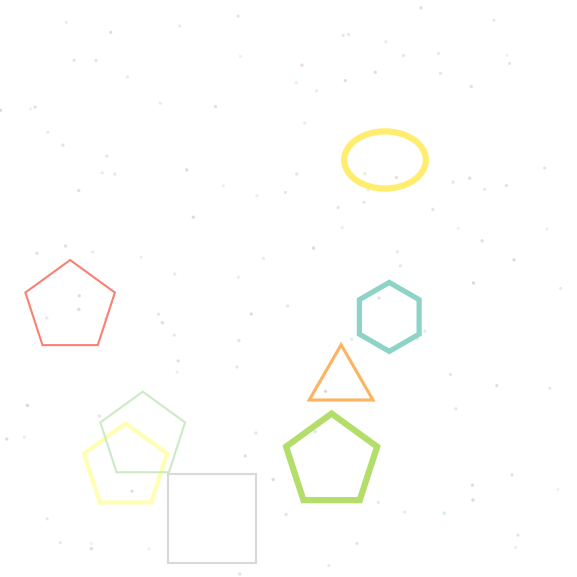[{"shape": "hexagon", "thickness": 2.5, "radius": 0.3, "center": [0.674, 0.45]}, {"shape": "pentagon", "thickness": 2, "radius": 0.38, "center": [0.217, 0.19]}, {"shape": "pentagon", "thickness": 1, "radius": 0.41, "center": [0.121, 0.467]}, {"shape": "triangle", "thickness": 1.5, "radius": 0.32, "center": [0.591, 0.338]}, {"shape": "pentagon", "thickness": 3, "radius": 0.41, "center": [0.574, 0.2]}, {"shape": "square", "thickness": 1, "radius": 0.38, "center": [0.367, 0.101]}, {"shape": "pentagon", "thickness": 1, "radius": 0.39, "center": [0.247, 0.244]}, {"shape": "oval", "thickness": 3, "radius": 0.35, "center": [0.667, 0.722]}]